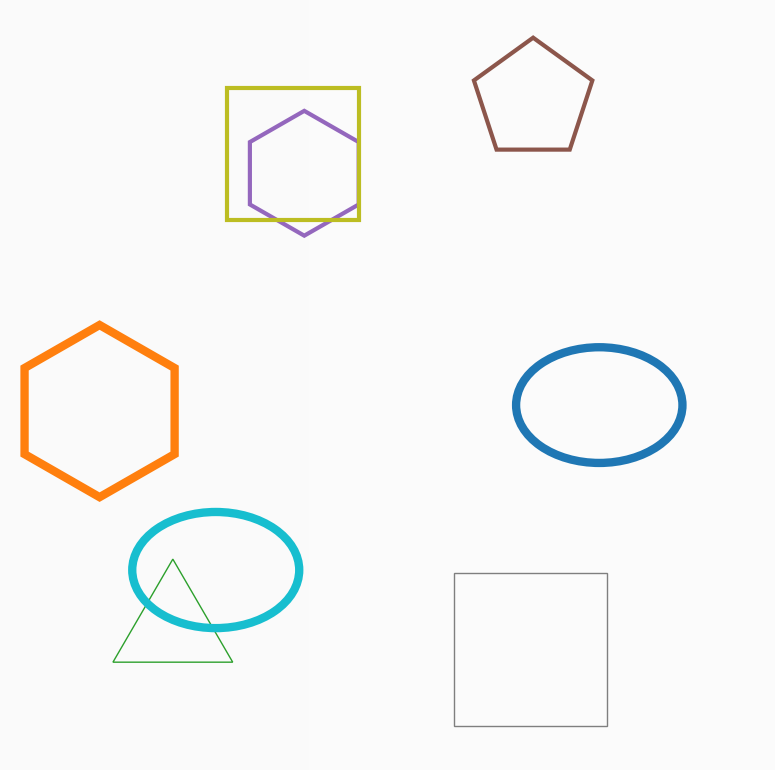[{"shape": "oval", "thickness": 3, "radius": 0.54, "center": [0.773, 0.474]}, {"shape": "hexagon", "thickness": 3, "radius": 0.56, "center": [0.128, 0.466]}, {"shape": "triangle", "thickness": 0.5, "radius": 0.45, "center": [0.223, 0.185]}, {"shape": "hexagon", "thickness": 1.5, "radius": 0.41, "center": [0.393, 0.775]}, {"shape": "pentagon", "thickness": 1.5, "radius": 0.4, "center": [0.688, 0.871]}, {"shape": "square", "thickness": 0.5, "radius": 0.5, "center": [0.685, 0.157]}, {"shape": "square", "thickness": 1.5, "radius": 0.43, "center": [0.378, 0.8]}, {"shape": "oval", "thickness": 3, "radius": 0.54, "center": [0.278, 0.26]}]